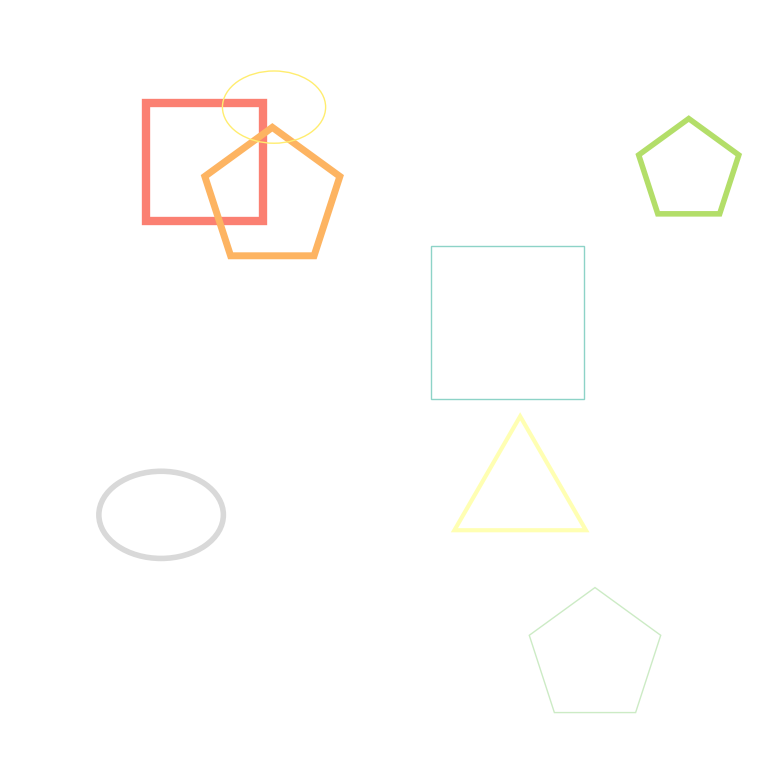[{"shape": "square", "thickness": 0.5, "radius": 0.5, "center": [0.659, 0.581]}, {"shape": "triangle", "thickness": 1.5, "radius": 0.49, "center": [0.676, 0.361]}, {"shape": "square", "thickness": 3, "radius": 0.38, "center": [0.266, 0.79]}, {"shape": "pentagon", "thickness": 2.5, "radius": 0.46, "center": [0.354, 0.742]}, {"shape": "pentagon", "thickness": 2, "radius": 0.34, "center": [0.894, 0.778]}, {"shape": "oval", "thickness": 2, "radius": 0.4, "center": [0.209, 0.331]}, {"shape": "pentagon", "thickness": 0.5, "radius": 0.45, "center": [0.773, 0.147]}, {"shape": "oval", "thickness": 0.5, "radius": 0.34, "center": [0.356, 0.861]}]